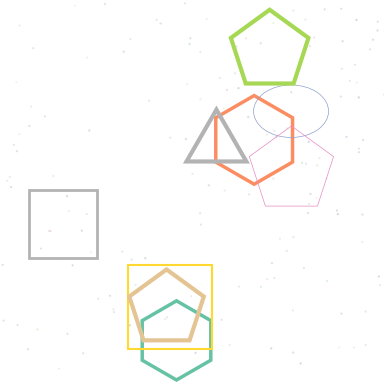[{"shape": "hexagon", "thickness": 2.5, "radius": 0.51, "center": [0.458, 0.116]}, {"shape": "hexagon", "thickness": 2.5, "radius": 0.58, "center": [0.66, 0.637]}, {"shape": "oval", "thickness": 0.5, "radius": 0.49, "center": [0.756, 0.711]}, {"shape": "pentagon", "thickness": 0.5, "radius": 0.58, "center": [0.757, 0.558]}, {"shape": "pentagon", "thickness": 3, "radius": 0.53, "center": [0.7, 0.869]}, {"shape": "square", "thickness": 1.5, "radius": 0.54, "center": [0.441, 0.203]}, {"shape": "pentagon", "thickness": 3, "radius": 0.51, "center": [0.433, 0.198]}, {"shape": "square", "thickness": 2, "radius": 0.44, "center": [0.164, 0.419]}, {"shape": "triangle", "thickness": 3, "radius": 0.45, "center": [0.562, 0.625]}]